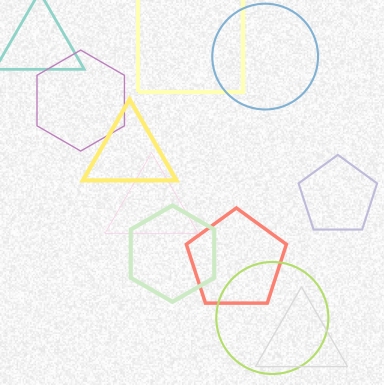[{"shape": "triangle", "thickness": 2, "radius": 0.67, "center": [0.103, 0.887]}, {"shape": "square", "thickness": 3, "radius": 0.68, "center": [0.495, 0.898]}, {"shape": "pentagon", "thickness": 1.5, "radius": 0.54, "center": [0.878, 0.491]}, {"shape": "pentagon", "thickness": 2.5, "radius": 0.68, "center": [0.614, 0.323]}, {"shape": "circle", "thickness": 1.5, "radius": 0.69, "center": [0.689, 0.853]}, {"shape": "circle", "thickness": 1.5, "radius": 0.73, "center": [0.707, 0.174]}, {"shape": "triangle", "thickness": 0.5, "radius": 0.7, "center": [0.394, 0.463]}, {"shape": "triangle", "thickness": 1, "radius": 0.69, "center": [0.783, 0.117]}, {"shape": "hexagon", "thickness": 1, "radius": 0.66, "center": [0.21, 0.739]}, {"shape": "hexagon", "thickness": 3, "radius": 0.63, "center": [0.448, 0.341]}, {"shape": "triangle", "thickness": 3, "radius": 0.7, "center": [0.337, 0.602]}]